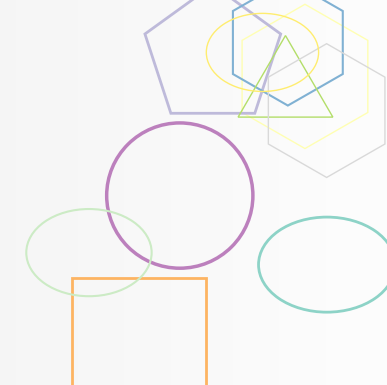[{"shape": "oval", "thickness": 2, "radius": 0.88, "center": [0.844, 0.313]}, {"shape": "hexagon", "thickness": 1, "radius": 0.94, "center": [0.787, 0.802]}, {"shape": "pentagon", "thickness": 2, "radius": 0.92, "center": [0.549, 0.855]}, {"shape": "hexagon", "thickness": 1.5, "radius": 0.82, "center": [0.743, 0.89]}, {"shape": "square", "thickness": 2, "radius": 0.86, "center": [0.358, 0.106]}, {"shape": "triangle", "thickness": 1, "radius": 0.71, "center": [0.737, 0.766]}, {"shape": "hexagon", "thickness": 1, "radius": 0.87, "center": [0.843, 0.713]}, {"shape": "circle", "thickness": 2.5, "radius": 0.94, "center": [0.464, 0.492]}, {"shape": "oval", "thickness": 1.5, "radius": 0.81, "center": [0.23, 0.344]}, {"shape": "oval", "thickness": 1, "radius": 0.72, "center": [0.677, 0.864]}]